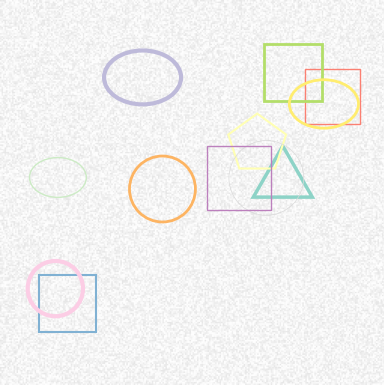[{"shape": "triangle", "thickness": 2.5, "radius": 0.44, "center": [0.735, 0.532]}, {"shape": "pentagon", "thickness": 1.5, "radius": 0.39, "center": [0.668, 0.626]}, {"shape": "oval", "thickness": 3, "radius": 0.5, "center": [0.37, 0.799]}, {"shape": "square", "thickness": 1, "radius": 0.36, "center": [0.865, 0.75]}, {"shape": "square", "thickness": 1.5, "radius": 0.37, "center": [0.176, 0.212]}, {"shape": "circle", "thickness": 2, "radius": 0.43, "center": [0.422, 0.509]}, {"shape": "square", "thickness": 2, "radius": 0.37, "center": [0.761, 0.812]}, {"shape": "circle", "thickness": 3, "radius": 0.36, "center": [0.144, 0.25]}, {"shape": "circle", "thickness": 0.5, "radius": 0.49, "center": [0.692, 0.538]}, {"shape": "square", "thickness": 1, "radius": 0.41, "center": [0.622, 0.538]}, {"shape": "oval", "thickness": 1, "radius": 0.37, "center": [0.15, 0.539]}, {"shape": "oval", "thickness": 2, "radius": 0.45, "center": [0.841, 0.73]}]